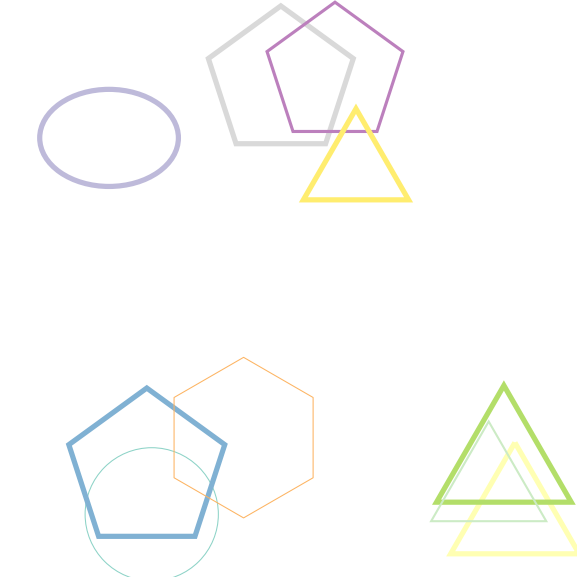[{"shape": "circle", "thickness": 0.5, "radius": 0.58, "center": [0.263, 0.109]}, {"shape": "triangle", "thickness": 2.5, "radius": 0.64, "center": [0.892, 0.104]}, {"shape": "oval", "thickness": 2.5, "radius": 0.6, "center": [0.189, 0.76]}, {"shape": "pentagon", "thickness": 2.5, "radius": 0.71, "center": [0.254, 0.185]}, {"shape": "hexagon", "thickness": 0.5, "radius": 0.7, "center": [0.422, 0.241]}, {"shape": "triangle", "thickness": 2.5, "radius": 0.67, "center": [0.873, 0.197]}, {"shape": "pentagon", "thickness": 2.5, "radius": 0.66, "center": [0.486, 0.857]}, {"shape": "pentagon", "thickness": 1.5, "radius": 0.62, "center": [0.58, 0.872]}, {"shape": "triangle", "thickness": 1, "radius": 0.58, "center": [0.846, 0.154]}, {"shape": "triangle", "thickness": 2.5, "radius": 0.53, "center": [0.616, 0.706]}]